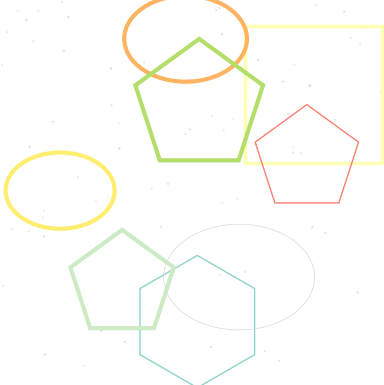[{"shape": "hexagon", "thickness": 1, "radius": 0.86, "center": [0.512, 0.165]}, {"shape": "square", "thickness": 2.5, "radius": 0.89, "center": [0.814, 0.755]}, {"shape": "pentagon", "thickness": 1, "radius": 0.71, "center": [0.797, 0.587]}, {"shape": "oval", "thickness": 3, "radius": 0.8, "center": [0.482, 0.899]}, {"shape": "pentagon", "thickness": 3, "radius": 0.87, "center": [0.517, 0.725]}, {"shape": "oval", "thickness": 0.5, "radius": 0.98, "center": [0.621, 0.28]}, {"shape": "pentagon", "thickness": 3, "radius": 0.71, "center": [0.317, 0.262]}, {"shape": "oval", "thickness": 3, "radius": 0.71, "center": [0.156, 0.505]}]